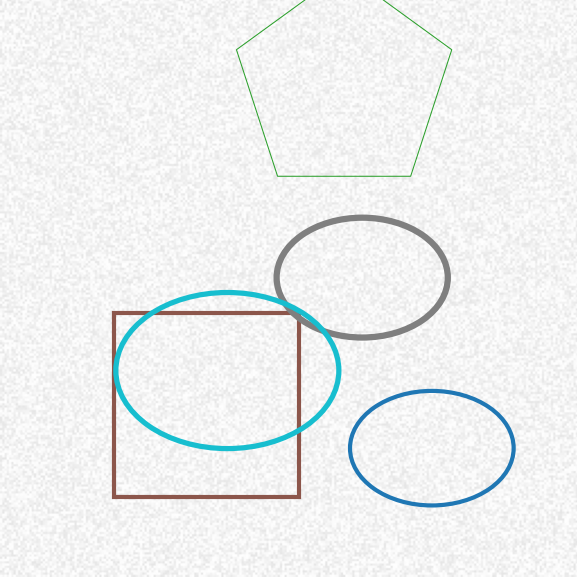[{"shape": "oval", "thickness": 2, "radius": 0.71, "center": [0.748, 0.223]}, {"shape": "pentagon", "thickness": 0.5, "radius": 0.98, "center": [0.596, 0.852]}, {"shape": "square", "thickness": 2, "radius": 0.8, "center": [0.358, 0.298]}, {"shape": "oval", "thickness": 3, "radius": 0.74, "center": [0.627, 0.518]}, {"shape": "oval", "thickness": 2.5, "radius": 0.97, "center": [0.394, 0.358]}]